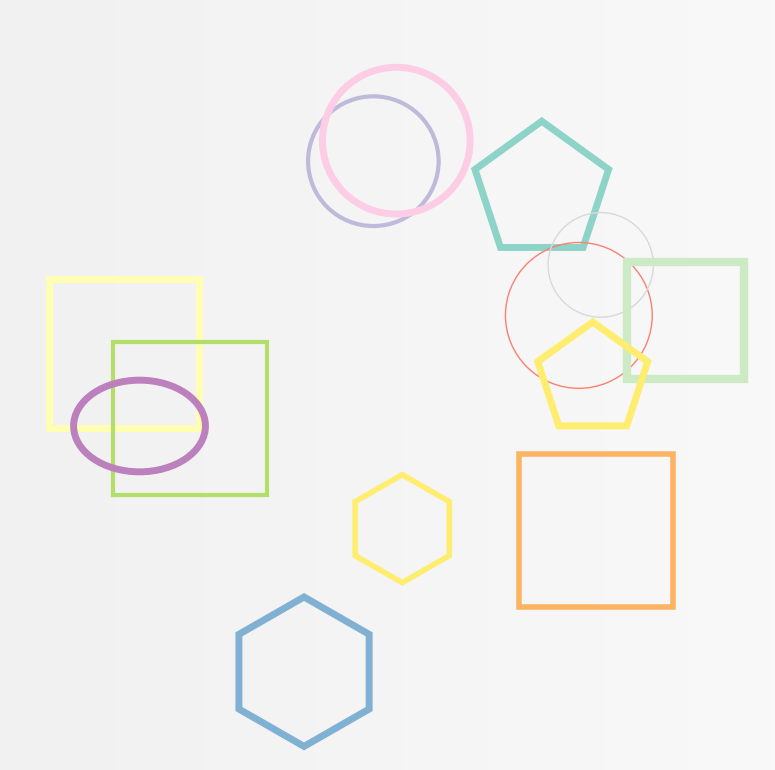[{"shape": "pentagon", "thickness": 2.5, "radius": 0.45, "center": [0.699, 0.752]}, {"shape": "square", "thickness": 2.5, "radius": 0.48, "center": [0.16, 0.541]}, {"shape": "circle", "thickness": 1.5, "radius": 0.42, "center": [0.482, 0.791]}, {"shape": "circle", "thickness": 0.5, "radius": 0.47, "center": [0.747, 0.59]}, {"shape": "hexagon", "thickness": 2.5, "radius": 0.49, "center": [0.392, 0.128]}, {"shape": "square", "thickness": 2, "radius": 0.5, "center": [0.769, 0.311]}, {"shape": "square", "thickness": 1.5, "radius": 0.5, "center": [0.245, 0.456]}, {"shape": "circle", "thickness": 2.5, "radius": 0.48, "center": [0.511, 0.817]}, {"shape": "circle", "thickness": 0.5, "radius": 0.34, "center": [0.775, 0.656]}, {"shape": "oval", "thickness": 2.5, "radius": 0.43, "center": [0.18, 0.447]}, {"shape": "square", "thickness": 3, "radius": 0.38, "center": [0.884, 0.583]}, {"shape": "pentagon", "thickness": 2.5, "radius": 0.37, "center": [0.765, 0.507]}, {"shape": "hexagon", "thickness": 2, "radius": 0.35, "center": [0.519, 0.313]}]